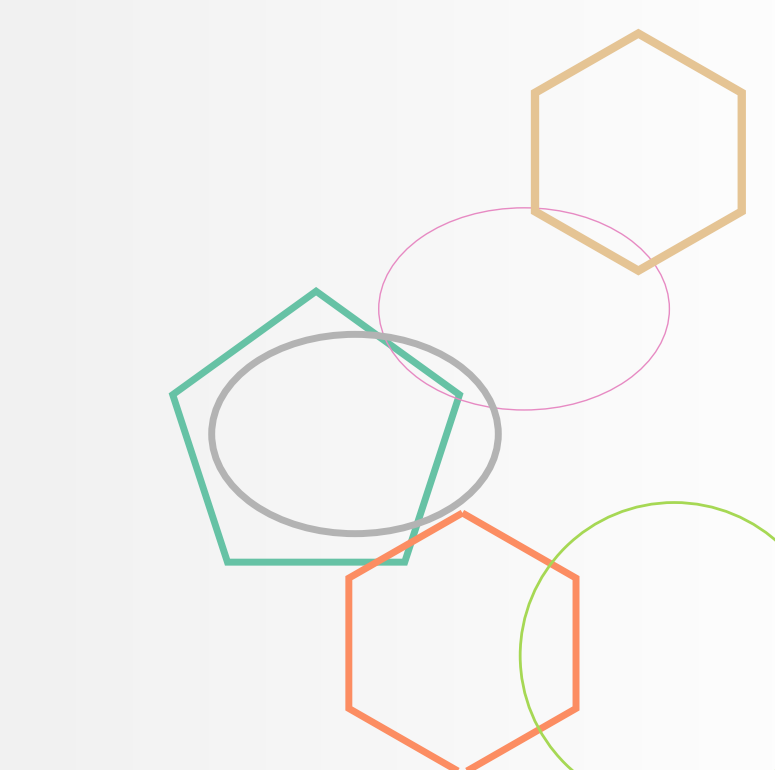[{"shape": "pentagon", "thickness": 2.5, "radius": 0.97, "center": [0.408, 0.427]}, {"shape": "hexagon", "thickness": 2.5, "radius": 0.85, "center": [0.597, 0.165]}, {"shape": "oval", "thickness": 0.5, "radius": 0.94, "center": [0.676, 0.599]}, {"shape": "circle", "thickness": 1, "radius": 0.99, "center": [0.87, 0.149]}, {"shape": "hexagon", "thickness": 3, "radius": 0.77, "center": [0.824, 0.802]}, {"shape": "oval", "thickness": 2.5, "radius": 0.92, "center": [0.458, 0.436]}]